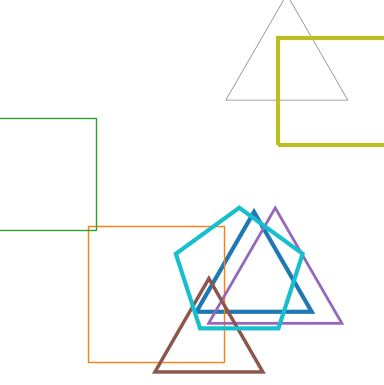[{"shape": "triangle", "thickness": 3, "radius": 0.86, "center": [0.66, 0.277]}, {"shape": "square", "thickness": 1, "radius": 0.88, "center": [0.404, 0.236]}, {"shape": "square", "thickness": 1, "radius": 0.73, "center": [0.104, 0.549]}, {"shape": "triangle", "thickness": 2, "radius": 1.0, "center": [0.715, 0.26]}, {"shape": "triangle", "thickness": 2.5, "radius": 0.81, "center": [0.543, 0.115]}, {"shape": "triangle", "thickness": 0.5, "radius": 0.91, "center": [0.745, 0.831]}, {"shape": "square", "thickness": 3, "radius": 0.69, "center": [0.862, 0.762]}, {"shape": "pentagon", "thickness": 3, "radius": 0.87, "center": [0.621, 0.287]}]